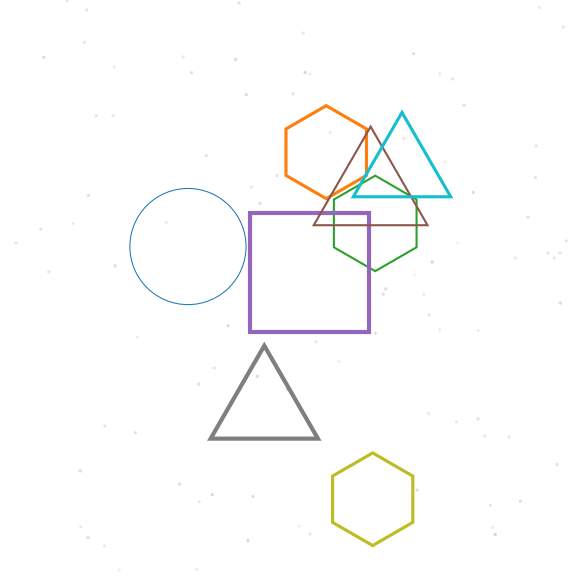[{"shape": "circle", "thickness": 0.5, "radius": 0.5, "center": [0.325, 0.572]}, {"shape": "hexagon", "thickness": 1.5, "radius": 0.4, "center": [0.565, 0.736]}, {"shape": "hexagon", "thickness": 1, "radius": 0.41, "center": [0.65, 0.612]}, {"shape": "square", "thickness": 2, "radius": 0.51, "center": [0.536, 0.528]}, {"shape": "triangle", "thickness": 1, "radius": 0.57, "center": [0.642, 0.666]}, {"shape": "triangle", "thickness": 2, "radius": 0.54, "center": [0.458, 0.293]}, {"shape": "hexagon", "thickness": 1.5, "radius": 0.4, "center": [0.645, 0.135]}, {"shape": "triangle", "thickness": 1.5, "radius": 0.49, "center": [0.696, 0.707]}]